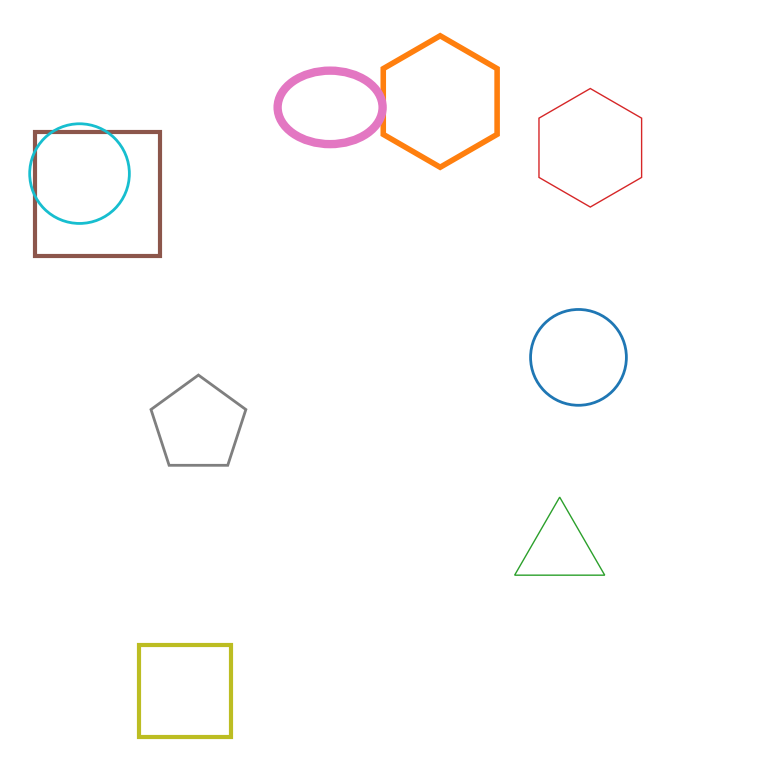[{"shape": "circle", "thickness": 1, "radius": 0.31, "center": [0.751, 0.536]}, {"shape": "hexagon", "thickness": 2, "radius": 0.43, "center": [0.572, 0.868]}, {"shape": "triangle", "thickness": 0.5, "radius": 0.34, "center": [0.727, 0.287]}, {"shape": "hexagon", "thickness": 0.5, "radius": 0.38, "center": [0.767, 0.808]}, {"shape": "square", "thickness": 1.5, "radius": 0.4, "center": [0.127, 0.748]}, {"shape": "oval", "thickness": 3, "radius": 0.34, "center": [0.429, 0.861]}, {"shape": "pentagon", "thickness": 1, "radius": 0.32, "center": [0.258, 0.448]}, {"shape": "square", "thickness": 1.5, "radius": 0.3, "center": [0.24, 0.103]}, {"shape": "circle", "thickness": 1, "radius": 0.32, "center": [0.103, 0.775]}]